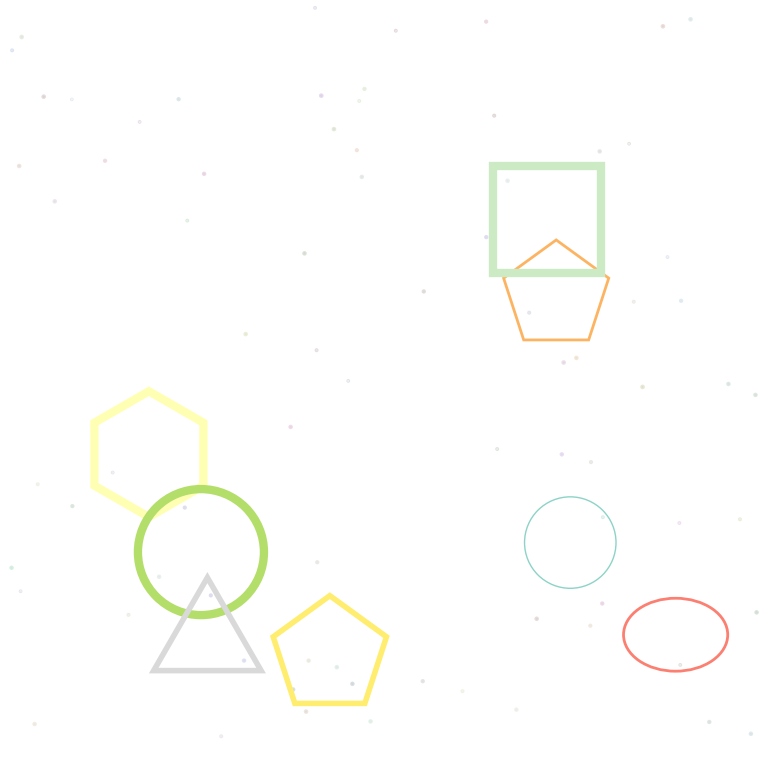[{"shape": "circle", "thickness": 0.5, "radius": 0.3, "center": [0.741, 0.295]}, {"shape": "hexagon", "thickness": 3, "radius": 0.41, "center": [0.193, 0.41]}, {"shape": "oval", "thickness": 1, "radius": 0.34, "center": [0.877, 0.176]}, {"shape": "pentagon", "thickness": 1, "radius": 0.36, "center": [0.722, 0.617]}, {"shape": "circle", "thickness": 3, "radius": 0.41, "center": [0.261, 0.283]}, {"shape": "triangle", "thickness": 2, "radius": 0.4, "center": [0.269, 0.169]}, {"shape": "square", "thickness": 3, "radius": 0.35, "center": [0.711, 0.715]}, {"shape": "pentagon", "thickness": 2, "radius": 0.39, "center": [0.428, 0.149]}]